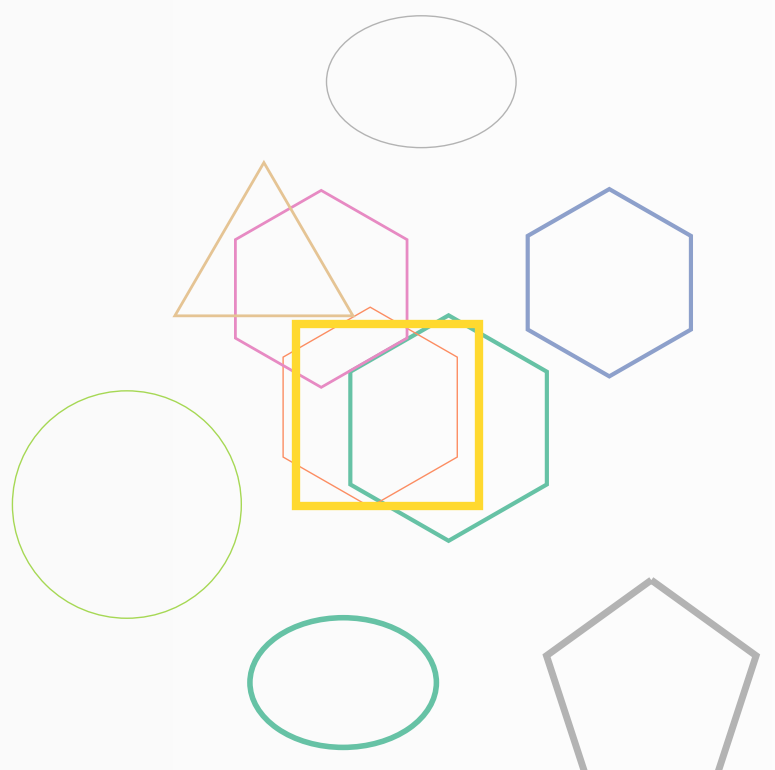[{"shape": "oval", "thickness": 2, "radius": 0.6, "center": [0.443, 0.114]}, {"shape": "hexagon", "thickness": 1.5, "radius": 0.73, "center": [0.579, 0.444]}, {"shape": "hexagon", "thickness": 0.5, "radius": 0.65, "center": [0.478, 0.471]}, {"shape": "hexagon", "thickness": 1.5, "radius": 0.61, "center": [0.786, 0.633]}, {"shape": "hexagon", "thickness": 1, "radius": 0.64, "center": [0.414, 0.625]}, {"shape": "circle", "thickness": 0.5, "radius": 0.74, "center": [0.164, 0.345]}, {"shape": "square", "thickness": 3, "radius": 0.59, "center": [0.5, 0.461]}, {"shape": "triangle", "thickness": 1, "radius": 0.66, "center": [0.341, 0.656]}, {"shape": "oval", "thickness": 0.5, "radius": 0.61, "center": [0.544, 0.894]}, {"shape": "pentagon", "thickness": 2.5, "radius": 0.71, "center": [0.84, 0.104]}]